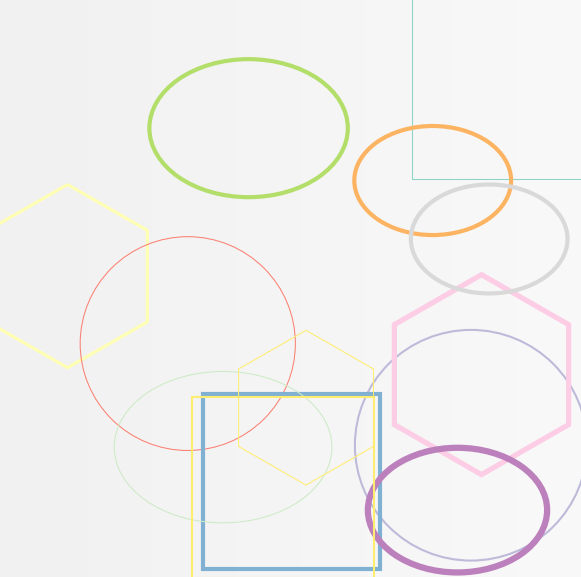[{"shape": "square", "thickness": 0.5, "radius": 0.91, "center": [0.891, 0.87]}, {"shape": "hexagon", "thickness": 1.5, "radius": 0.79, "center": [0.116, 0.521]}, {"shape": "circle", "thickness": 1, "radius": 1.0, "center": [0.81, 0.228]}, {"shape": "circle", "thickness": 0.5, "radius": 0.93, "center": [0.323, 0.404]}, {"shape": "square", "thickness": 2, "radius": 0.76, "center": [0.502, 0.165]}, {"shape": "oval", "thickness": 2, "radius": 0.67, "center": [0.744, 0.687]}, {"shape": "oval", "thickness": 2, "radius": 0.85, "center": [0.428, 0.777]}, {"shape": "hexagon", "thickness": 2.5, "radius": 0.87, "center": [0.828, 0.35]}, {"shape": "oval", "thickness": 2, "radius": 0.67, "center": [0.842, 0.585]}, {"shape": "oval", "thickness": 3, "radius": 0.77, "center": [0.787, 0.116]}, {"shape": "oval", "thickness": 0.5, "radius": 0.94, "center": [0.384, 0.225]}, {"shape": "hexagon", "thickness": 0.5, "radius": 0.67, "center": [0.526, 0.293]}, {"shape": "square", "thickness": 1, "radius": 0.78, "center": [0.487, 0.155]}]